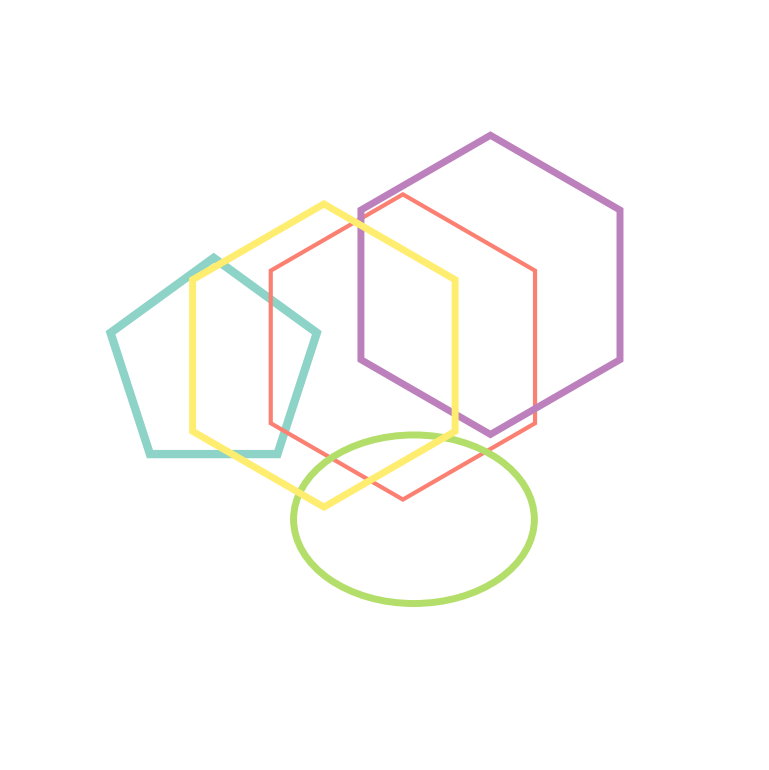[{"shape": "pentagon", "thickness": 3, "radius": 0.7, "center": [0.278, 0.524]}, {"shape": "hexagon", "thickness": 1.5, "radius": 0.99, "center": [0.523, 0.549]}, {"shape": "oval", "thickness": 2.5, "radius": 0.78, "center": [0.538, 0.326]}, {"shape": "hexagon", "thickness": 2.5, "radius": 0.97, "center": [0.637, 0.63]}, {"shape": "hexagon", "thickness": 2.5, "radius": 0.98, "center": [0.421, 0.538]}]